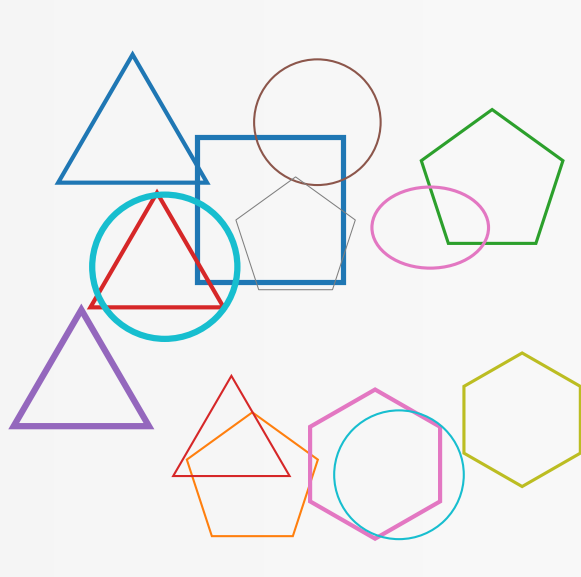[{"shape": "square", "thickness": 2.5, "radius": 0.63, "center": [0.465, 0.637]}, {"shape": "triangle", "thickness": 2, "radius": 0.74, "center": [0.228, 0.757]}, {"shape": "pentagon", "thickness": 1, "radius": 0.59, "center": [0.434, 0.167]}, {"shape": "pentagon", "thickness": 1.5, "radius": 0.64, "center": [0.847, 0.681]}, {"shape": "triangle", "thickness": 1, "radius": 0.58, "center": [0.398, 0.233]}, {"shape": "triangle", "thickness": 2, "radius": 0.66, "center": [0.27, 0.533]}, {"shape": "triangle", "thickness": 3, "radius": 0.67, "center": [0.14, 0.328]}, {"shape": "circle", "thickness": 1, "radius": 0.54, "center": [0.546, 0.788]}, {"shape": "hexagon", "thickness": 2, "radius": 0.65, "center": [0.645, 0.195]}, {"shape": "oval", "thickness": 1.5, "radius": 0.5, "center": [0.74, 0.605]}, {"shape": "pentagon", "thickness": 0.5, "radius": 0.54, "center": [0.509, 0.585]}, {"shape": "hexagon", "thickness": 1.5, "radius": 0.58, "center": [0.898, 0.272]}, {"shape": "circle", "thickness": 1, "radius": 0.56, "center": [0.686, 0.177]}, {"shape": "circle", "thickness": 3, "radius": 0.62, "center": [0.284, 0.537]}]